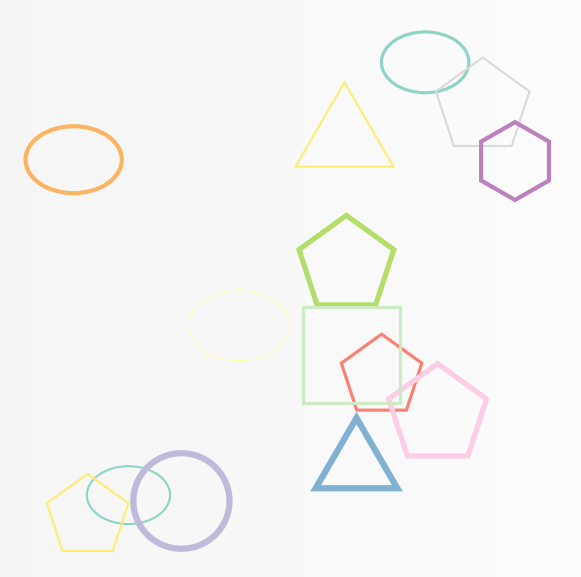[{"shape": "oval", "thickness": 1, "radius": 0.36, "center": [0.221, 0.142]}, {"shape": "oval", "thickness": 1.5, "radius": 0.38, "center": [0.731, 0.891]}, {"shape": "oval", "thickness": 0.5, "radius": 0.43, "center": [0.412, 0.435]}, {"shape": "circle", "thickness": 3, "radius": 0.41, "center": [0.312, 0.132]}, {"shape": "pentagon", "thickness": 1.5, "radius": 0.36, "center": [0.657, 0.348]}, {"shape": "triangle", "thickness": 3, "radius": 0.41, "center": [0.613, 0.194]}, {"shape": "oval", "thickness": 2, "radius": 0.41, "center": [0.127, 0.723]}, {"shape": "pentagon", "thickness": 2.5, "radius": 0.43, "center": [0.596, 0.54]}, {"shape": "pentagon", "thickness": 2.5, "radius": 0.44, "center": [0.753, 0.281]}, {"shape": "pentagon", "thickness": 1, "radius": 0.42, "center": [0.83, 0.815]}, {"shape": "hexagon", "thickness": 2, "radius": 0.34, "center": [0.886, 0.72]}, {"shape": "square", "thickness": 1.5, "radius": 0.42, "center": [0.605, 0.384]}, {"shape": "triangle", "thickness": 1, "radius": 0.49, "center": [0.593, 0.759]}, {"shape": "pentagon", "thickness": 1, "radius": 0.37, "center": [0.151, 0.105]}]